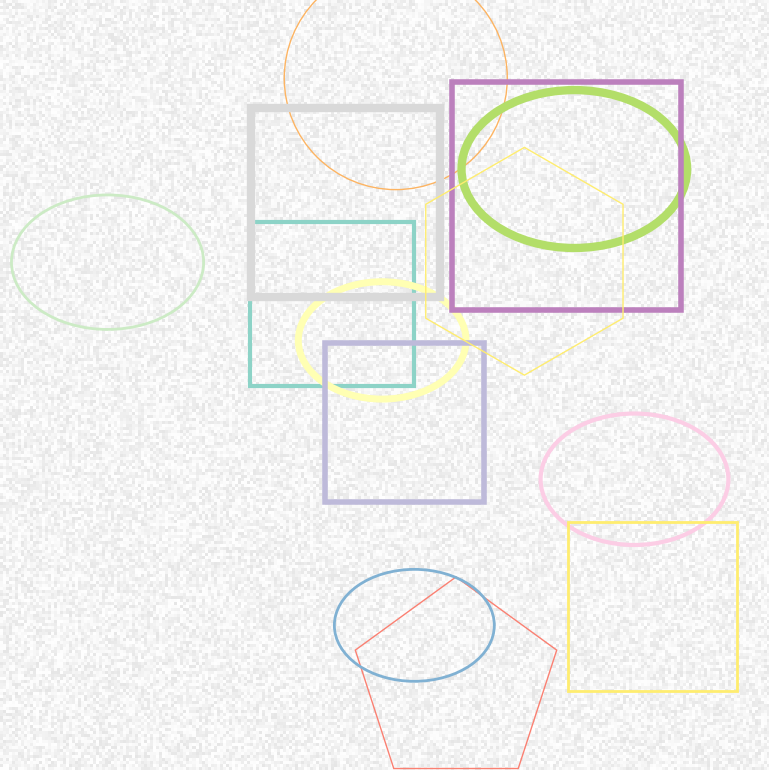[{"shape": "square", "thickness": 1.5, "radius": 0.53, "center": [0.431, 0.605]}, {"shape": "oval", "thickness": 2.5, "radius": 0.54, "center": [0.496, 0.558]}, {"shape": "square", "thickness": 2, "radius": 0.51, "center": [0.526, 0.451]}, {"shape": "pentagon", "thickness": 0.5, "radius": 0.69, "center": [0.592, 0.113]}, {"shape": "oval", "thickness": 1, "radius": 0.52, "center": [0.538, 0.188]}, {"shape": "circle", "thickness": 0.5, "radius": 0.72, "center": [0.514, 0.899]}, {"shape": "oval", "thickness": 3, "radius": 0.73, "center": [0.746, 0.78]}, {"shape": "oval", "thickness": 1.5, "radius": 0.61, "center": [0.824, 0.378]}, {"shape": "square", "thickness": 3, "radius": 0.61, "center": [0.448, 0.737]}, {"shape": "square", "thickness": 2, "radius": 0.74, "center": [0.736, 0.746]}, {"shape": "oval", "thickness": 1, "radius": 0.62, "center": [0.14, 0.66]}, {"shape": "hexagon", "thickness": 0.5, "radius": 0.74, "center": [0.681, 0.661]}, {"shape": "square", "thickness": 1, "radius": 0.55, "center": [0.847, 0.212]}]